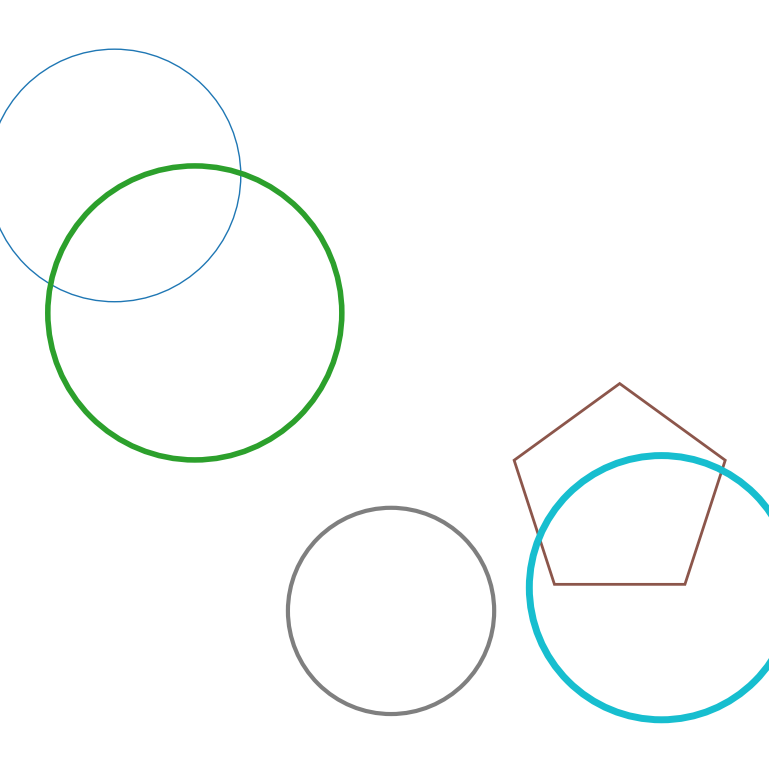[{"shape": "circle", "thickness": 0.5, "radius": 0.82, "center": [0.149, 0.772]}, {"shape": "circle", "thickness": 2, "radius": 0.95, "center": [0.253, 0.594]}, {"shape": "pentagon", "thickness": 1, "radius": 0.72, "center": [0.805, 0.358]}, {"shape": "circle", "thickness": 1.5, "radius": 0.67, "center": [0.508, 0.207]}, {"shape": "circle", "thickness": 2.5, "radius": 0.86, "center": [0.859, 0.237]}]